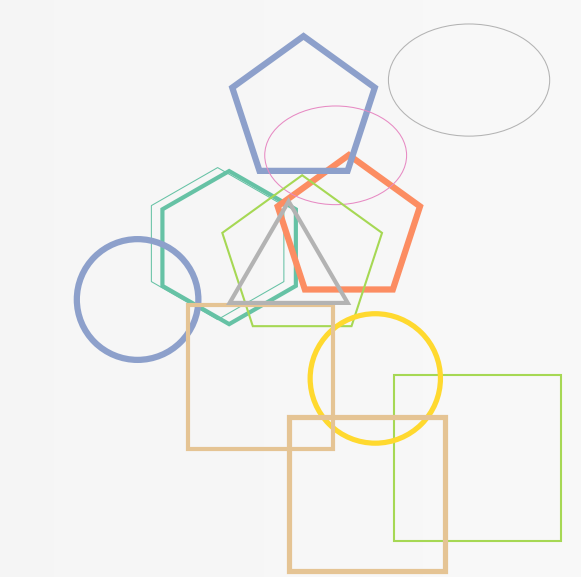[{"shape": "hexagon", "thickness": 0.5, "radius": 0.66, "center": [0.374, 0.577]}, {"shape": "hexagon", "thickness": 2, "radius": 0.66, "center": [0.394, 0.57]}, {"shape": "pentagon", "thickness": 3, "radius": 0.64, "center": [0.6, 0.602]}, {"shape": "pentagon", "thickness": 3, "radius": 0.64, "center": [0.522, 0.808]}, {"shape": "circle", "thickness": 3, "radius": 0.52, "center": [0.237, 0.481]}, {"shape": "oval", "thickness": 0.5, "radius": 0.61, "center": [0.577, 0.73]}, {"shape": "square", "thickness": 1, "radius": 0.72, "center": [0.821, 0.206]}, {"shape": "pentagon", "thickness": 1, "radius": 0.72, "center": [0.52, 0.551]}, {"shape": "circle", "thickness": 2.5, "radius": 0.56, "center": [0.646, 0.344]}, {"shape": "square", "thickness": 2.5, "radius": 0.67, "center": [0.632, 0.144]}, {"shape": "square", "thickness": 2, "radius": 0.62, "center": [0.448, 0.346]}, {"shape": "triangle", "thickness": 2, "radius": 0.59, "center": [0.497, 0.533]}, {"shape": "oval", "thickness": 0.5, "radius": 0.69, "center": [0.807, 0.861]}]